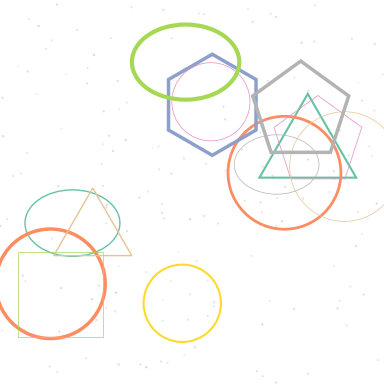[{"shape": "oval", "thickness": 1, "radius": 0.62, "center": [0.188, 0.421]}, {"shape": "triangle", "thickness": 1.5, "radius": 0.73, "center": [0.799, 0.611]}, {"shape": "circle", "thickness": 2.5, "radius": 0.71, "center": [0.131, 0.263]}, {"shape": "circle", "thickness": 2, "radius": 0.73, "center": [0.739, 0.551]}, {"shape": "hexagon", "thickness": 2.5, "radius": 0.66, "center": [0.551, 0.728]}, {"shape": "pentagon", "thickness": 0.5, "radius": 0.6, "center": [0.826, 0.632]}, {"shape": "circle", "thickness": 0.5, "radius": 0.51, "center": [0.548, 0.736]}, {"shape": "square", "thickness": 0.5, "radius": 0.55, "center": [0.158, 0.234]}, {"shape": "oval", "thickness": 3, "radius": 0.7, "center": [0.482, 0.839]}, {"shape": "circle", "thickness": 1.5, "radius": 0.5, "center": [0.473, 0.212]}, {"shape": "circle", "thickness": 0.5, "radius": 0.71, "center": [0.895, 0.567]}, {"shape": "triangle", "thickness": 1, "radius": 0.58, "center": [0.241, 0.395]}, {"shape": "oval", "thickness": 0.5, "radius": 0.55, "center": [0.719, 0.573]}, {"shape": "pentagon", "thickness": 2.5, "radius": 0.66, "center": [0.781, 0.71]}]